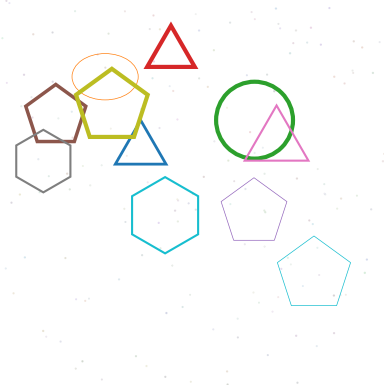[{"shape": "triangle", "thickness": 2, "radius": 0.38, "center": [0.365, 0.612]}, {"shape": "oval", "thickness": 0.5, "radius": 0.43, "center": [0.273, 0.801]}, {"shape": "circle", "thickness": 3, "radius": 0.5, "center": [0.661, 0.688]}, {"shape": "triangle", "thickness": 3, "radius": 0.36, "center": [0.444, 0.862]}, {"shape": "pentagon", "thickness": 0.5, "radius": 0.45, "center": [0.66, 0.449]}, {"shape": "pentagon", "thickness": 2.5, "radius": 0.41, "center": [0.145, 0.699]}, {"shape": "triangle", "thickness": 1.5, "radius": 0.48, "center": [0.718, 0.631]}, {"shape": "hexagon", "thickness": 1.5, "radius": 0.41, "center": [0.113, 0.582]}, {"shape": "pentagon", "thickness": 3, "radius": 0.49, "center": [0.291, 0.723]}, {"shape": "pentagon", "thickness": 0.5, "radius": 0.5, "center": [0.816, 0.287]}, {"shape": "hexagon", "thickness": 1.5, "radius": 0.5, "center": [0.429, 0.441]}]